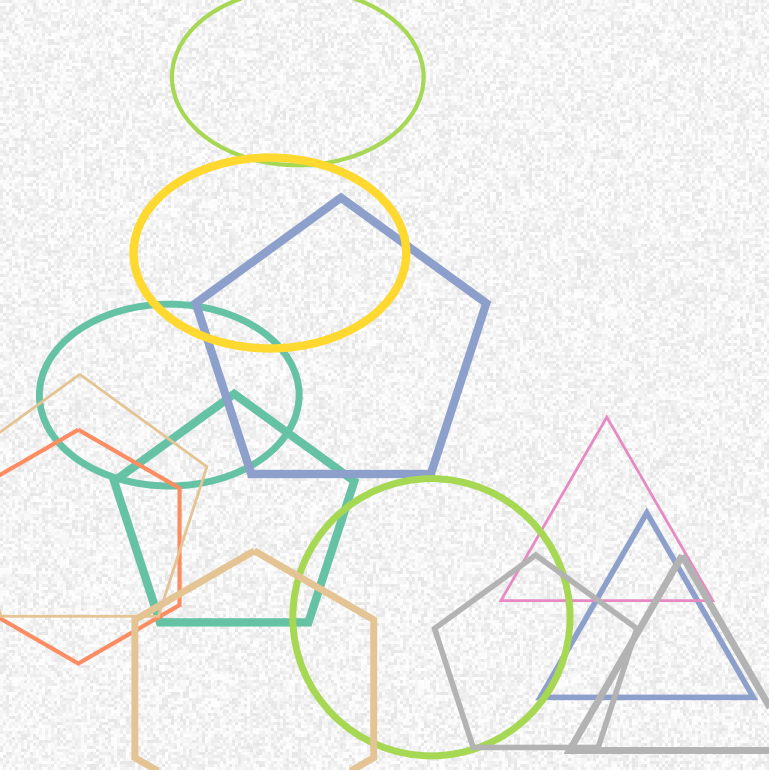[{"shape": "pentagon", "thickness": 3, "radius": 0.82, "center": [0.304, 0.324]}, {"shape": "oval", "thickness": 2.5, "radius": 0.84, "center": [0.22, 0.487]}, {"shape": "hexagon", "thickness": 1.5, "radius": 0.76, "center": [0.102, 0.29]}, {"shape": "pentagon", "thickness": 3, "radius": 0.99, "center": [0.443, 0.545]}, {"shape": "triangle", "thickness": 2, "radius": 0.8, "center": [0.84, 0.174]}, {"shape": "triangle", "thickness": 1, "radius": 0.79, "center": [0.788, 0.299]}, {"shape": "circle", "thickness": 2.5, "radius": 0.9, "center": [0.56, 0.198]}, {"shape": "oval", "thickness": 1.5, "radius": 0.82, "center": [0.387, 0.9]}, {"shape": "oval", "thickness": 3, "radius": 0.89, "center": [0.351, 0.671]}, {"shape": "pentagon", "thickness": 1, "radius": 0.87, "center": [0.104, 0.34]}, {"shape": "hexagon", "thickness": 2.5, "radius": 0.9, "center": [0.33, 0.106]}, {"shape": "pentagon", "thickness": 2, "radius": 0.69, "center": [0.696, 0.141]}, {"shape": "triangle", "thickness": 2.5, "radius": 0.84, "center": [0.886, 0.11]}]